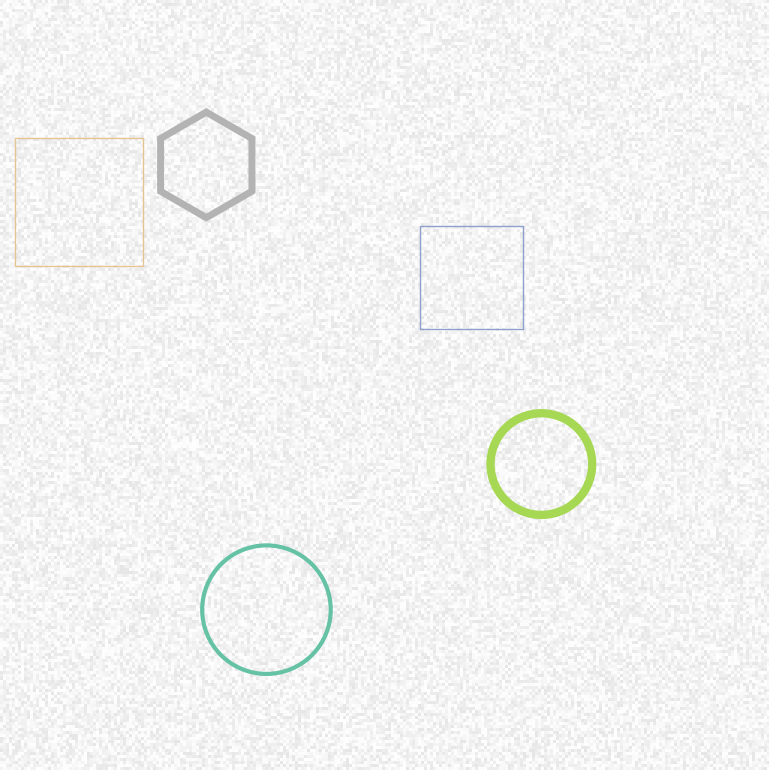[{"shape": "circle", "thickness": 1.5, "radius": 0.42, "center": [0.346, 0.208]}, {"shape": "square", "thickness": 0.5, "radius": 0.33, "center": [0.612, 0.639]}, {"shape": "circle", "thickness": 3, "radius": 0.33, "center": [0.703, 0.397]}, {"shape": "square", "thickness": 0.5, "radius": 0.42, "center": [0.102, 0.738]}, {"shape": "hexagon", "thickness": 2.5, "radius": 0.34, "center": [0.268, 0.786]}]